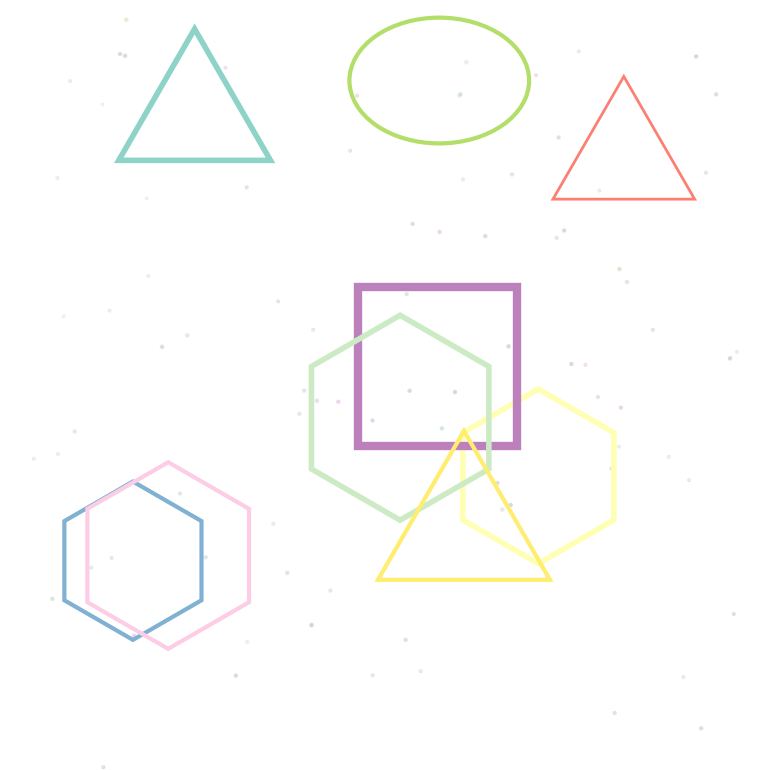[{"shape": "triangle", "thickness": 2, "radius": 0.57, "center": [0.253, 0.849]}, {"shape": "hexagon", "thickness": 2, "radius": 0.57, "center": [0.699, 0.381]}, {"shape": "triangle", "thickness": 1, "radius": 0.53, "center": [0.81, 0.794]}, {"shape": "hexagon", "thickness": 1.5, "radius": 0.51, "center": [0.173, 0.272]}, {"shape": "oval", "thickness": 1.5, "radius": 0.58, "center": [0.57, 0.895]}, {"shape": "hexagon", "thickness": 1.5, "radius": 0.61, "center": [0.218, 0.279]}, {"shape": "square", "thickness": 3, "radius": 0.52, "center": [0.568, 0.524]}, {"shape": "hexagon", "thickness": 2, "radius": 0.67, "center": [0.52, 0.458]}, {"shape": "triangle", "thickness": 1.5, "radius": 0.64, "center": [0.603, 0.311]}]